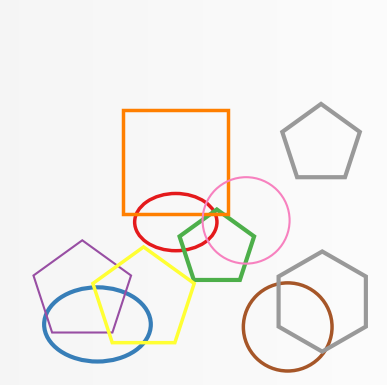[{"shape": "oval", "thickness": 2.5, "radius": 0.53, "center": [0.454, 0.423]}, {"shape": "oval", "thickness": 3, "radius": 0.69, "center": [0.252, 0.157]}, {"shape": "pentagon", "thickness": 3, "radius": 0.51, "center": [0.56, 0.355]}, {"shape": "pentagon", "thickness": 1.5, "radius": 0.66, "center": [0.212, 0.243]}, {"shape": "square", "thickness": 2.5, "radius": 0.67, "center": [0.452, 0.58]}, {"shape": "pentagon", "thickness": 2.5, "radius": 0.69, "center": [0.37, 0.221]}, {"shape": "circle", "thickness": 2.5, "radius": 0.57, "center": [0.742, 0.151]}, {"shape": "circle", "thickness": 1.5, "radius": 0.56, "center": [0.635, 0.428]}, {"shape": "hexagon", "thickness": 3, "radius": 0.65, "center": [0.832, 0.217]}, {"shape": "pentagon", "thickness": 3, "radius": 0.53, "center": [0.829, 0.625]}]